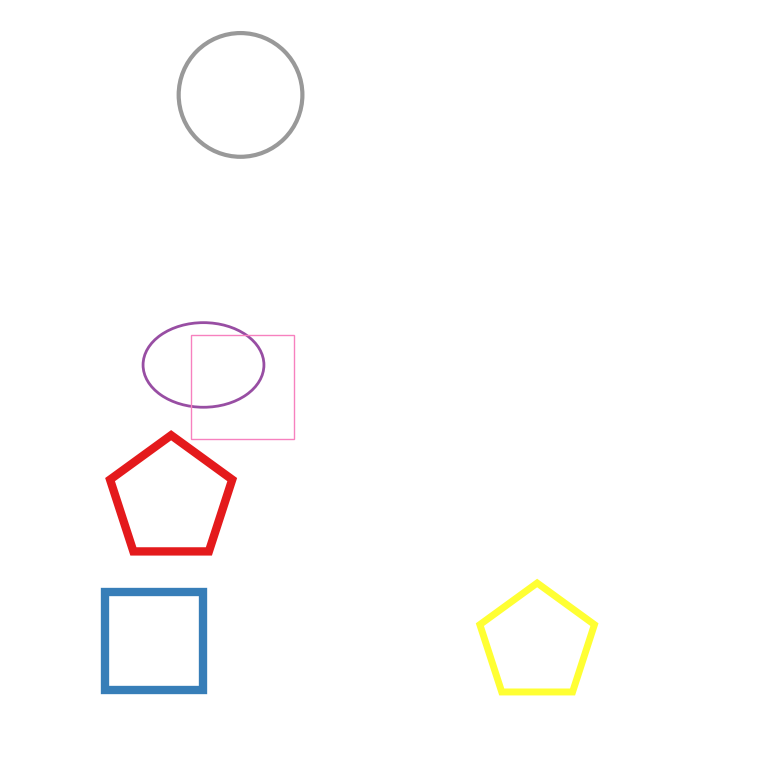[{"shape": "pentagon", "thickness": 3, "radius": 0.42, "center": [0.222, 0.351]}, {"shape": "square", "thickness": 3, "radius": 0.32, "center": [0.2, 0.167]}, {"shape": "oval", "thickness": 1, "radius": 0.39, "center": [0.264, 0.526]}, {"shape": "pentagon", "thickness": 2.5, "radius": 0.39, "center": [0.698, 0.165]}, {"shape": "square", "thickness": 0.5, "radius": 0.34, "center": [0.315, 0.497]}, {"shape": "circle", "thickness": 1.5, "radius": 0.4, "center": [0.312, 0.877]}]